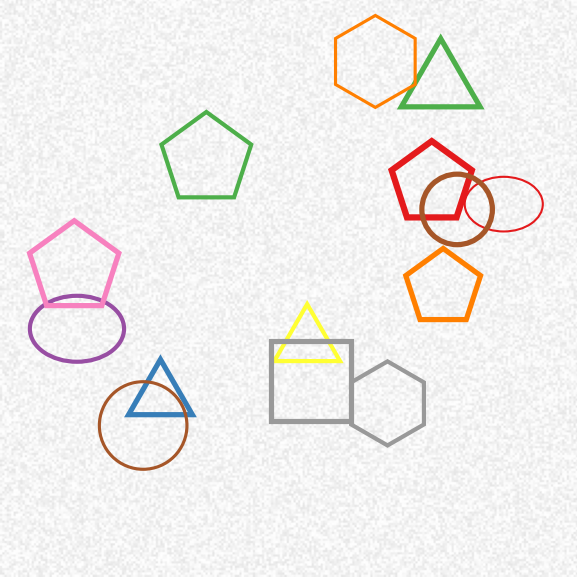[{"shape": "pentagon", "thickness": 3, "radius": 0.37, "center": [0.748, 0.682]}, {"shape": "oval", "thickness": 1, "radius": 0.34, "center": [0.872, 0.646]}, {"shape": "triangle", "thickness": 2.5, "radius": 0.32, "center": [0.278, 0.313]}, {"shape": "pentagon", "thickness": 2, "radius": 0.41, "center": [0.357, 0.724]}, {"shape": "triangle", "thickness": 2.5, "radius": 0.39, "center": [0.763, 0.854]}, {"shape": "oval", "thickness": 2, "radius": 0.41, "center": [0.133, 0.43]}, {"shape": "hexagon", "thickness": 1.5, "radius": 0.4, "center": [0.65, 0.893]}, {"shape": "pentagon", "thickness": 2.5, "radius": 0.34, "center": [0.767, 0.501]}, {"shape": "triangle", "thickness": 2, "radius": 0.33, "center": [0.532, 0.407]}, {"shape": "circle", "thickness": 1.5, "radius": 0.38, "center": [0.248, 0.262]}, {"shape": "circle", "thickness": 2.5, "radius": 0.31, "center": [0.792, 0.637]}, {"shape": "pentagon", "thickness": 2.5, "radius": 0.41, "center": [0.129, 0.536]}, {"shape": "hexagon", "thickness": 2, "radius": 0.36, "center": [0.671, 0.301]}, {"shape": "square", "thickness": 2.5, "radius": 0.35, "center": [0.538, 0.339]}]